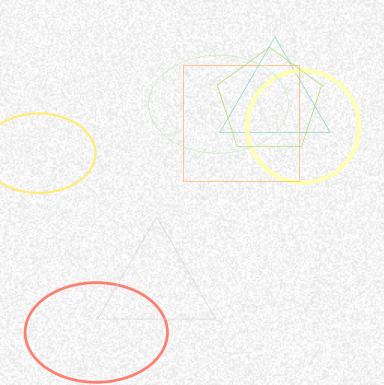[{"shape": "triangle", "thickness": 0.5, "radius": 0.83, "center": [0.714, 0.738]}, {"shape": "circle", "thickness": 3, "radius": 0.73, "center": [0.787, 0.671]}, {"shape": "oval", "thickness": 2, "radius": 0.92, "center": [0.25, 0.136]}, {"shape": "square", "thickness": 0.5, "radius": 0.75, "center": [0.627, 0.681]}, {"shape": "pentagon", "thickness": 0.5, "radius": 0.71, "center": [0.7, 0.735]}, {"shape": "triangle", "thickness": 0.5, "radius": 0.88, "center": [0.407, 0.26]}, {"shape": "oval", "thickness": 0.5, "radius": 0.91, "center": [0.567, 0.729]}, {"shape": "oval", "thickness": 1.5, "radius": 0.74, "center": [0.101, 0.602]}]